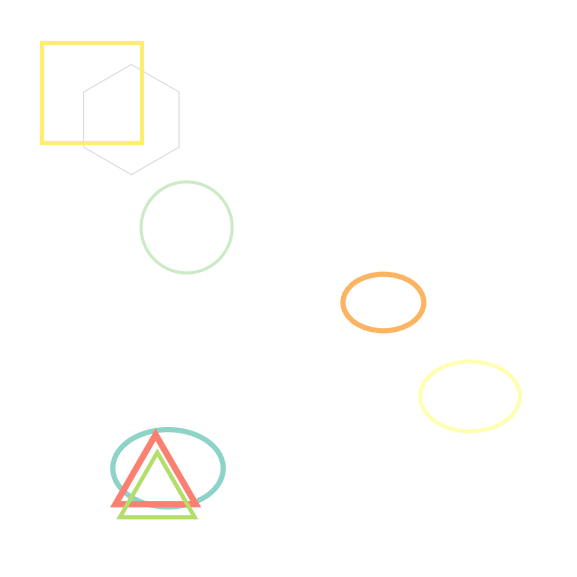[{"shape": "oval", "thickness": 2.5, "radius": 0.48, "center": [0.291, 0.188]}, {"shape": "oval", "thickness": 2, "radius": 0.43, "center": [0.814, 0.313]}, {"shape": "triangle", "thickness": 3, "radius": 0.4, "center": [0.269, 0.166]}, {"shape": "oval", "thickness": 2.5, "radius": 0.35, "center": [0.664, 0.475]}, {"shape": "triangle", "thickness": 2, "radius": 0.37, "center": [0.272, 0.141]}, {"shape": "hexagon", "thickness": 0.5, "radius": 0.48, "center": [0.227, 0.792]}, {"shape": "circle", "thickness": 1.5, "radius": 0.39, "center": [0.323, 0.605]}, {"shape": "square", "thickness": 2, "radius": 0.43, "center": [0.159, 0.838]}]